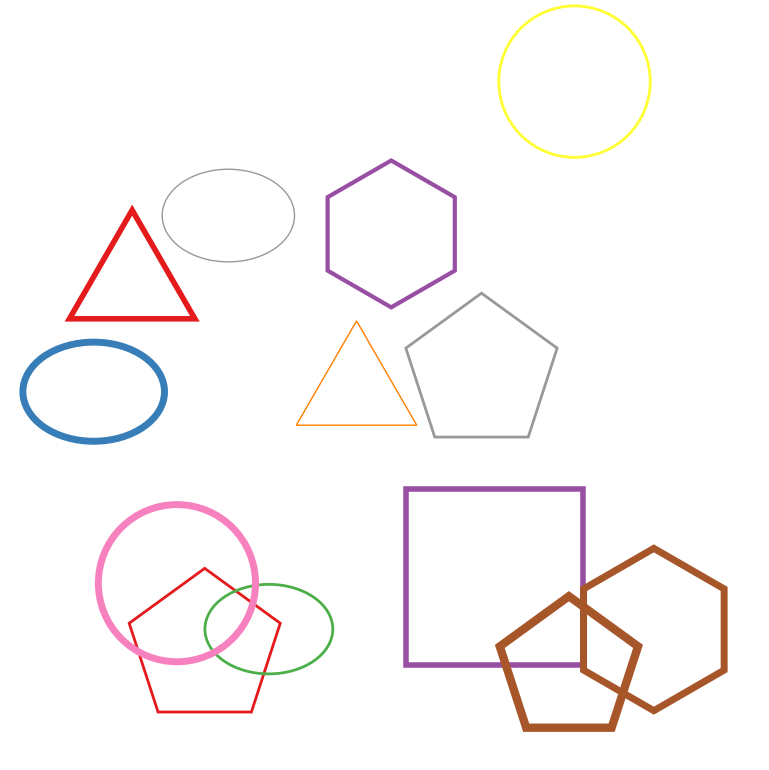[{"shape": "triangle", "thickness": 2, "radius": 0.47, "center": [0.172, 0.633]}, {"shape": "pentagon", "thickness": 1, "radius": 0.52, "center": [0.266, 0.159]}, {"shape": "oval", "thickness": 2.5, "radius": 0.46, "center": [0.122, 0.491]}, {"shape": "oval", "thickness": 1, "radius": 0.42, "center": [0.349, 0.183]}, {"shape": "hexagon", "thickness": 1.5, "radius": 0.48, "center": [0.508, 0.696]}, {"shape": "square", "thickness": 2, "radius": 0.57, "center": [0.642, 0.251]}, {"shape": "triangle", "thickness": 0.5, "radius": 0.45, "center": [0.463, 0.493]}, {"shape": "circle", "thickness": 1, "radius": 0.49, "center": [0.746, 0.894]}, {"shape": "pentagon", "thickness": 3, "radius": 0.47, "center": [0.739, 0.131]}, {"shape": "hexagon", "thickness": 2.5, "radius": 0.53, "center": [0.849, 0.182]}, {"shape": "circle", "thickness": 2.5, "radius": 0.51, "center": [0.23, 0.243]}, {"shape": "pentagon", "thickness": 1, "radius": 0.52, "center": [0.625, 0.516]}, {"shape": "oval", "thickness": 0.5, "radius": 0.43, "center": [0.297, 0.72]}]